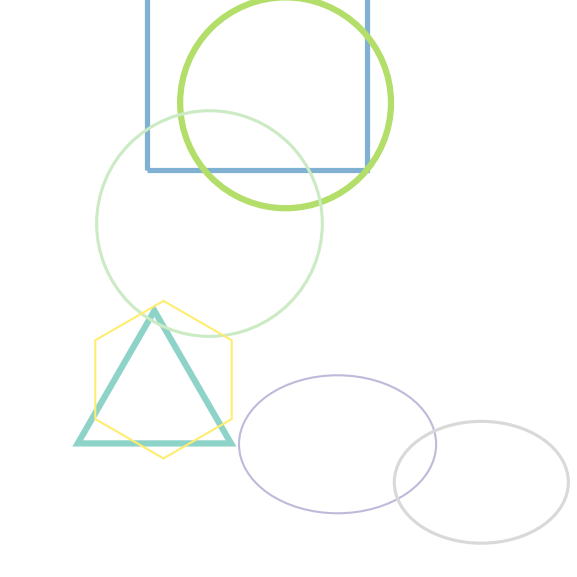[{"shape": "triangle", "thickness": 3, "radius": 0.77, "center": [0.267, 0.308]}, {"shape": "oval", "thickness": 1, "radius": 0.85, "center": [0.585, 0.23]}, {"shape": "square", "thickness": 2.5, "radius": 0.95, "center": [0.445, 0.894]}, {"shape": "circle", "thickness": 3, "radius": 0.91, "center": [0.494, 0.821]}, {"shape": "oval", "thickness": 1.5, "radius": 0.75, "center": [0.834, 0.164]}, {"shape": "circle", "thickness": 1.5, "radius": 0.98, "center": [0.363, 0.612]}, {"shape": "hexagon", "thickness": 1, "radius": 0.68, "center": [0.283, 0.342]}]